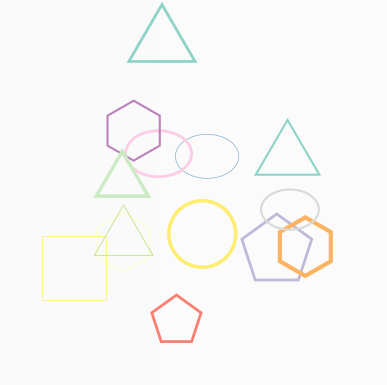[{"shape": "triangle", "thickness": 1.5, "radius": 0.47, "center": [0.742, 0.594]}, {"shape": "triangle", "thickness": 2, "radius": 0.49, "center": [0.418, 0.89]}, {"shape": "hexagon", "thickness": 0.5, "radius": 0.38, "center": [0.318, 0.37]}, {"shape": "pentagon", "thickness": 2, "radius": 0.47, "center": [0.714, 0.349]}, {"shape": "pentagon", "thickness": 2, "radius": 0.33, "center": [0.455, 0.167]}, {"shape": "oval", "thickness": 0.5, "radius": 0.41, "center": [0.534, 0.594]}, {"shape": "hexagon", "thickness": 3, "radius": 0.38, "center": [0.788, 0.359]}, {"shape": "triangle", "thickness": 0.5, "radius": 0.44, "center": [0.319, 0.38]}, {"shape": "oval", "thickness": 2, "radius": 0.43, "center": [0.409, 0.601]}, {"shape": "oval", "thickness": 1.5, "radius": 0.37, "center": [0.748, 0.456]}, {"shape": "hexagon", "thickness": 1.5, "radius": 0.39, "center": [0.345, 0.661]}, {"shape": "triangle", "thickness": 2.5, "radius": 0.39, "center": [0.316, 0.529]}, {"shape": "square", "thickness": 0.5, "radius": 0.41, "center": [0.19, 0.303]}, {"shape": "circle", "thickness": 2.5, "radius": 0.43, "center": [0.522, 0.392]}]